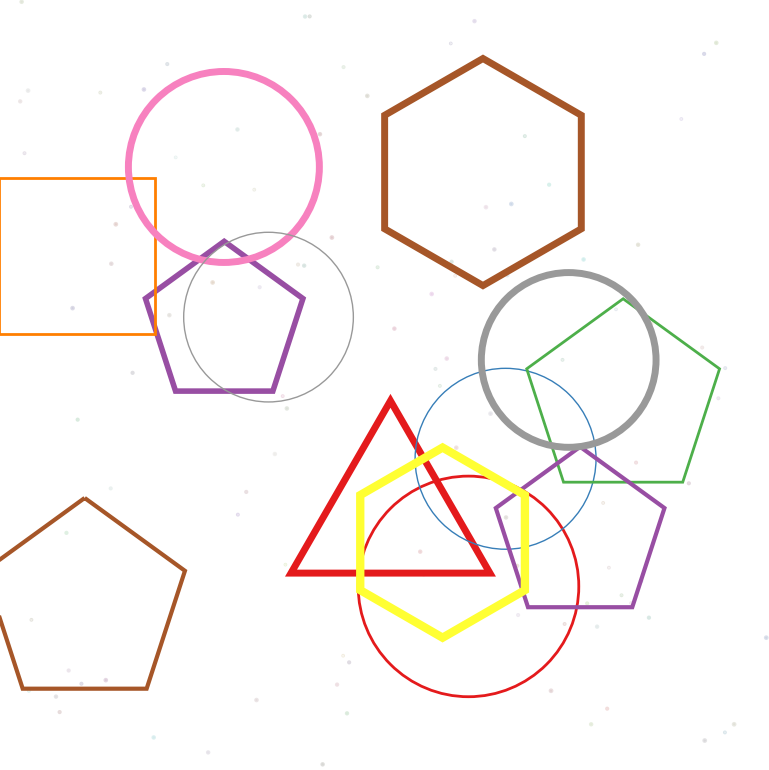[{"shape": "circle", "thickness": 1, "radius": 0.72, "center": [0.608, 0.238]}, {"shape": "triangle", "thickness": 2.5, "radius": 0.75, "center": [0.507, 0.33]}, {"shape": "circle", "thickness": 0.5, "radius": 0.59, "center": [0.657, 0.404]}, {"shape": "pentagon", "thickness": 1, "radius": 0.66, "center": [0.809, 0.48]}, {"shape": "pentagon", "thickness": 1.5, "radius": 0.58, "center": [0.753, 0.305]}, {"shape": "pentagon", "thickness": 2, "radius": 0.54, "center": [0.291, 0.579]}, {"shape": "square", "thickness": 1, "radius": 0.51, "center": [0.1, 0.668]}, {"shape": "hexagon", "thickness": 3, "radius": 0.62, "center": [0.575, 0.295]}, {"shape": "pentagon", "thickness": 1.5, "radius": 0.68, "center": [0.11, 0.216]}, {"shape": "hexagon", "thickness": 2.5, "radius": 0.74, "center": [0.627, 0.777]}, {"shape": "circle", "thickness": 2.5, "radius": 0.62, "center": [0.291, 0.783]}, {"shape": "circle", "thickness": 0.5, "radius": 0.55, "center": [0.349, 0.588]}, {"shape": "circle", "thickness": 2.5, "radius": 0.57, "center": [0.739, 0.533]}]